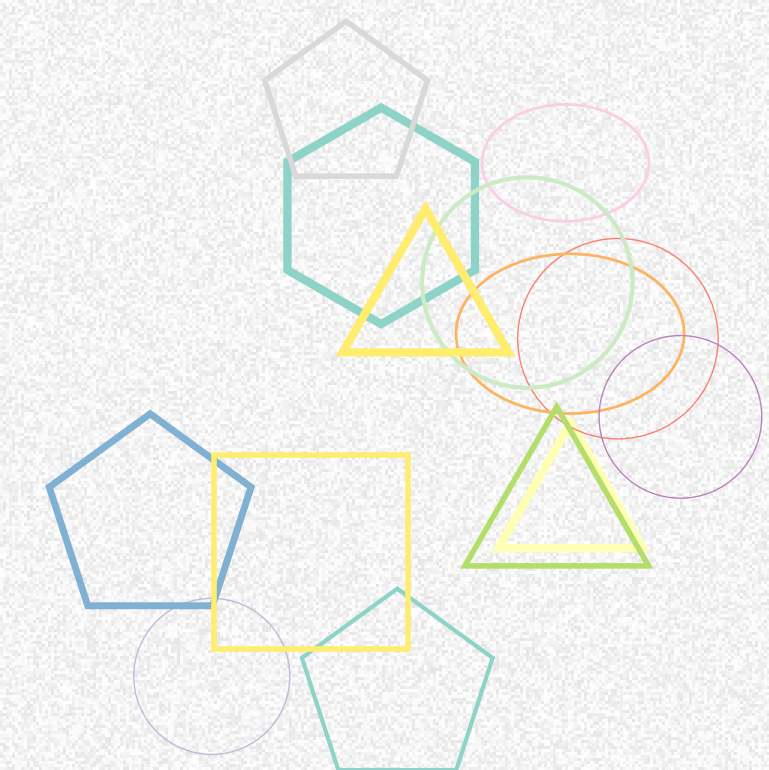[{"shape": "pentagon", "thickness": 1.5, "radius": 0.65, "center": [0.516, 0.105]}, {"shape": "hexagon", "thickness": 3, "radius": 0.7, "center": [0.495, 0.72]}, {"shape": "triangle", "thickness": 3, "radius": 0.54, "center": [0.741, 0.342]}, {"shape": "circle", "thickness": 0.5, "radius": 0.51, "center": [0.275, 0.122]}, {"shape": "circle", "thickness": 0.5, "radius": 0.65, "center": [0.802, 0.56]}, {"shape": "pentagon", "thickness": 2.5, "radius": 0.69, "center": [0.195, 0.325]}, {"shape": "oval", "thickness": 1, "radius": 0.74, "center": [0.74, 0.567]}, {"shape": "triangle", "thickness": 2, "radius": 0.69, "center": [0.723, 0.334]}, {"shape": "oval", "thickness": 1, "radius": 0.54, "center": [0.734, 0.788]}, {"shape": "pentagon", "thickness": 2, "radius": 0.56, "center": [0.449, 0.861]}, {"shape": "circle", "thickness": 0.5, "radius": 0.53, "center": [0.884, 0.459]}, {"shape": "circle", "thickness": 1.5, "radius": 0.68, "center": [0.685, 0.633]}, {"shape": "triangle", "thickness": 3, "radius": 0.62, "center": [0.553, 0.605]}, {"shape": "square", "thickness": 2, "radius": 0.63, "center": [0.404, 0.283]}]